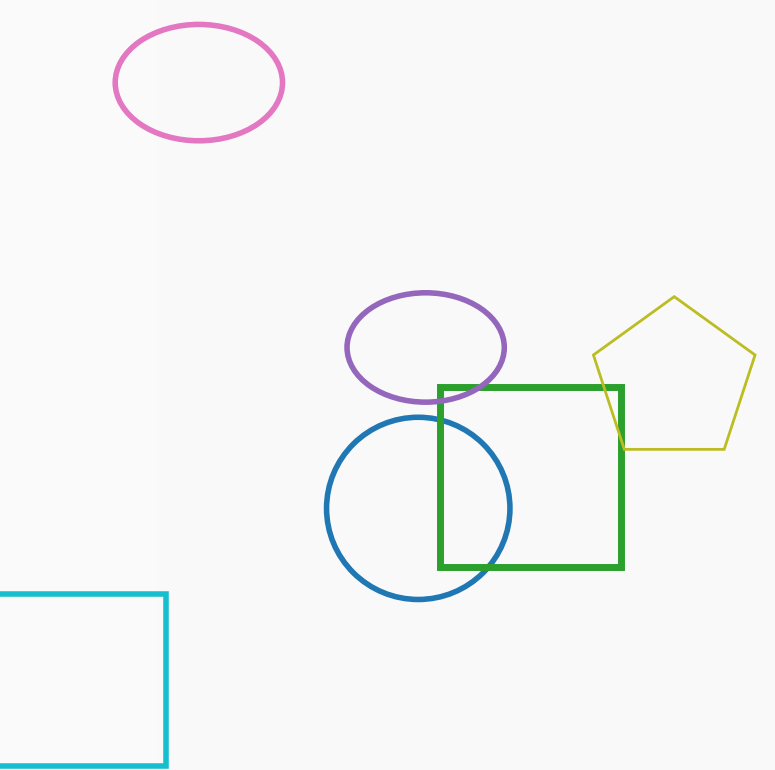[{"shape": "circle", "thickness": 2, "radius": 0.59, "center": [0.54, 0.34]}, {"shape": "square", "thickness": 2.5, "radius": 0.58, "center": [0.685, 0.381]}, {"shape": "oval", "thickness": 2, "radius": 0.51, "center": [0.549, 0.549]}, {"shape": "oval", "thickness": 2, "radius": 0.54, "center": [0.257, 0.893]}, {"shape": "pentagon", "thickness": 1, "radius": 0.55, "center": [0.87, 0.505]}, {"shape": "square", "thickness": 2, "radius": 0.56, "center": [0.102, 0.117]}]